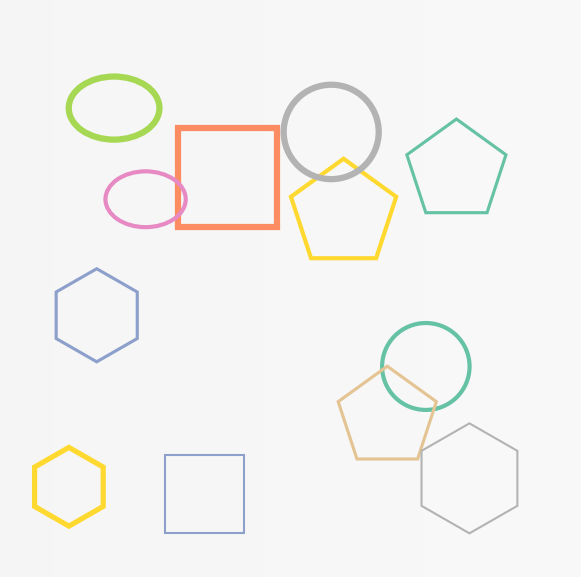[{"shape": "pentagon", "thickness": 1.5, "radius": 0.45, "center": [0.785, 0.703]}, {"shape": "circle", "thickness": 2, "radius": 0.38, "center": [0.733, 0.365]}, {"shape": "square", "thickness": 3, "radius": 0.43, "center": [0.392, 0.692]}, {"shape": "square", "thickness": 1, "radius": 0.34, "center": [0.352, 0.144]}, {"shape": "hexagon", "thickness": 1.5, "radius": 0.4, "center": [0.166, 0.453]}, {"shape": "oval", "thickness": 2, "radius": 0.35, "center": [0.25, 0.654]}, {"shape": "oval", "thickness": 3, "radius": 0.39, "center": [0.196, 0.812]}, {"shape": "pentagon", "thickness": 2, "radius": 0.48, "center": [0.591, 0.629]}, {"shape": "hexagon", "thickness": 2.5, "radius": 0.34, "center": [0.119, 0.156]}, {"shape": "pentagon", "thickness": 1.5, "radius": 0.44, "center": [0.666, 0.276]}, {"shape": "hexagon", "thickness": 1, "radius": 0.48, "center": [0.808, 0.171]}, {"shape": "circle", "thickness": 3, "radius": 0.41, "center": [0.57, 0.771]}]